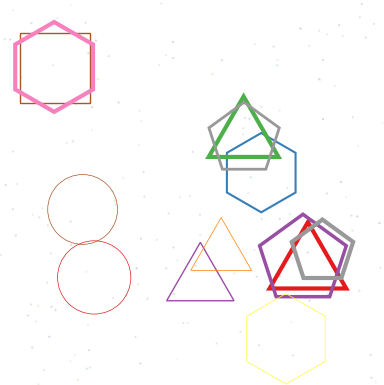[{"shape": "circle", "thickness": 0.5, "radius": 0.48, "center": [0.245, 0.279]}, {"shape": "triangle", "thickness": 3, "radius": 0.57, "center": [0.8, 0.308]}, {"shape": "hexagon", "thickness": 1.5, "radius": 0.51, "center": [0.679, 0.552]}, {"shape": "triangle", "thickness": 3, "radius": 0.52, "center": [0.633, 0.645]}, {"shape": "pentagon", "thickness": 2.5, "radius": 0.59, "center": [0.787, 0.325]}, {"shape": "triangle", "thickness": 1, "radius": 0.51, "center": [0.52, 0.269]}, {"shape": "triangle", "thickness": 0.5, "radius": 0.46, "center": [0.574, 0.343]}, {"shape": "hexagon", "thickness": 0.5, "radius": 0.59, "center": [0.743, 0.12]}, {"shape": "circle", "thickness": 0.5, "radius": 0.45, "center": [0.215, 0.456]}, {"shape": "square", "thickness": 1, "radius": 0.45, "center": [0.144, 0.822]}, {"shape": "hexagon", "thickness": 3, "radius": 0.58, "center": [0.141, 0.826]}, {"shape": "pentagon", "thickness": 3, "radius": 0.42, "center": [0.838, 0.346]}, {"shape": "pentagon", "thickness": 2, "radius": 0.48, "center": [0.634, 0.638]}]